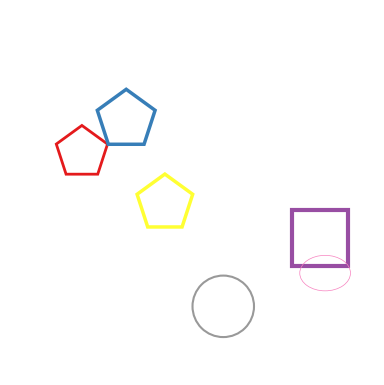[{"shape": "pentagon", "thickness": 2, "radius": 0.35, "center": [0.213, 0.604]}, {"shape": "pentagon", "thickness": 2.5, "radius": 0.39, "center": [0.328, 0.689]}, {"shape": "square", "thickness": 3, "radius": 0.36, "center": [0.831, 0.382]}, {"shape": "pentagon", "thickness": 2.5, "radius": 0.38, "center": [0.428, 0.472]}, {"shape": "oval", "thickness": 0.5, "radius": 0.33, "center": [0.844, 0.291]}, {"shape": "circle", "thickness": 1.5, "radius": 0.4, "center": [0.58, 0.204]}]